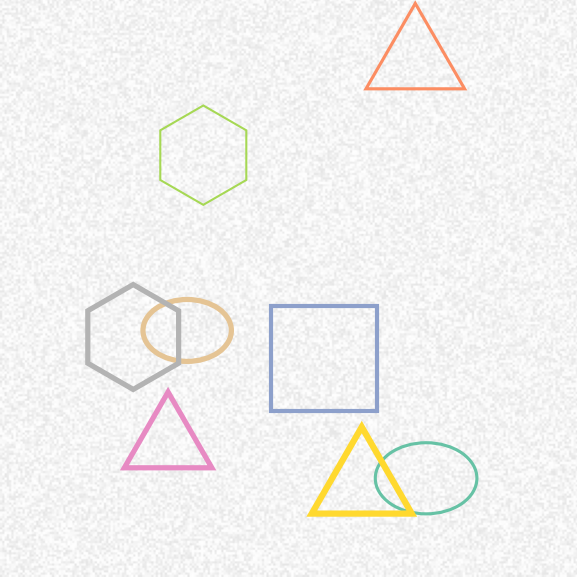[{"shape": "oval", "thickness": 1.5, "radius": 0.44, "center": [0.738, 0.171]}, {"shape": "triangle", "thickness": 1.5, "radius": 0.49, "center": [0.719, 0.895]}, {"shape": "square", "thickness": 2, "radius": 0.46, "center": [0.561, 0.378]}, {"shape": "triangle", "thickness": 2.5, "radius": 0.44, "center": [0.291, 0.233]}, {"shape": "hexagon", "thickness": 1, "radius": 0.43, "center": [0.352, 0.73]}, {"shape": "triangle", "thickness": 3, "radius": 0.5, "center": [0.626, 0.16]}, {"shape": "oval", "thickness": 2.5, "radius": 0.38, "center": [0.324, 0.427]}, {"shape": "hexagon", "thickness": 2.5, "radius": 0.45, "center": [0.231, 0.416]}]